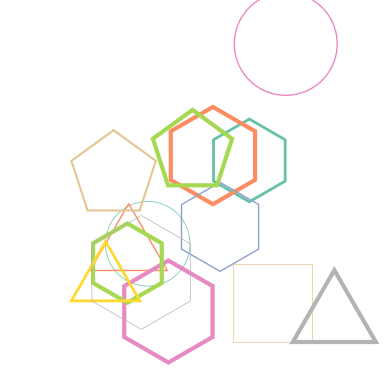[{"shape": "circle", "thickness": 0.5, "radius": 0.55, "center": [0.384, 0.367]}, {"shape": "hexagon", "thickness": 2, "radius": 0.54, "center": [0.648, 0.583]}, {"shape": "triangle", "thickness": 1, "radius": 0.58, "center": [0.334, 0.355]}, {"shape": "hexagon", "thickness": 3, "radius": 0.63, "center": [0.553, 0.596]}, {"shape": "hexagon", "thickness": 1, "radius": 0.58, "center": [0.572, 0.411]}, {"shape": "hexagon", "thickness": 3, "radius": 0.66, "center": [0.437, 0.191]}, {"shape": "circle", "thickness": 1, "radius": 0.67, "center": [0.742, 0.886]}, {"shape": "pentagon", "thickness": 3, "radius": 0.54, "center": [0.5, 0.606]}, {"shape": "hexagon", "thickness": 3, "radius": 0.51, "center": [0.331, 0.317]}, {"shape": "triangle", "thickness": 2, "radius": 0.51, "center": [0.274, 0.27]}, {"shape": "pentagon", "thickness": 1.5, "radius": 0.58, "center": [0.295, 0.547]}, {"shape": "square", "thickness": 0.5, "radius": 0.51, "center": [0.708, 0.213]}, {"shape": "hexagon", "thickness": 0.5, "radius": 0.74, "center": [0.367, 0.292]}, {"shape": "triangle", "thickness": 3, "radius": 0.62, "center": [0.868, 0.174]}]